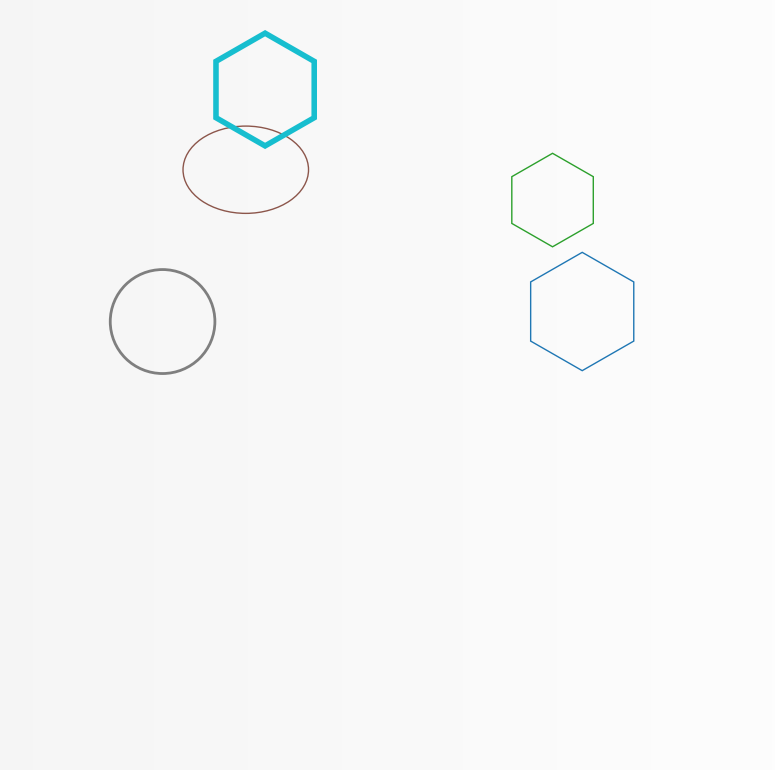[{"shape": "hexagon", "thickness": 0.5, "radius": 0.38, "center": [0.751, 0.595]}, {"shape": "hexagon", "thickness": 0.5, "radius": 0.3, "center": [0.713, 0.74]}, {"shape": "oval", "thickness": 0.5, "radius": 0.4, "center": [0.317, 0.78]}, {"shape": "circle", "thickness": 1, "radius": 0.34, "center": [0.21, 0.582]}, {"shape": "hexagon", "thickness": 2, "radius": 0.37, "center": [0.342, 0.884]}]